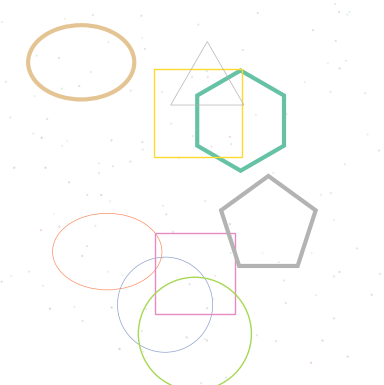[{"shape": "hexagon", "thickness": 3, "radius": 0.65, "center": [0.625, 0.687]}, {"shape": "oval", "thickness": 0.5, "radius": 0.71, "center": [0.279, 0.347]}, {"shape": "circle", "thickness": 0.5, "radius": 0.62, "center": [0.429, 0.209]}, {"shape": "square", "thickness": 1, "radius": 0.52, "center": [0.506, 0.289]}, {"shape": "circle", "thickness": 1, "radius": 0.73, "center": [0.506, 0.133]}, {"shape": "square", "thickness": 1, "radius": 0.57, "center": [0.513, 0.705]}, {"shape": "oval", "thickness": 3, "radius": 0.69, "center": [0.211, 0.838]}, {"shape": "triangle", "thickness": 0.5, "radius": 0.55, "center": [0.538, 0.782]}, {"shape": "pentagon", "thickness": 3, "radius": 0.65, "center": [0.697, 0.414]}]